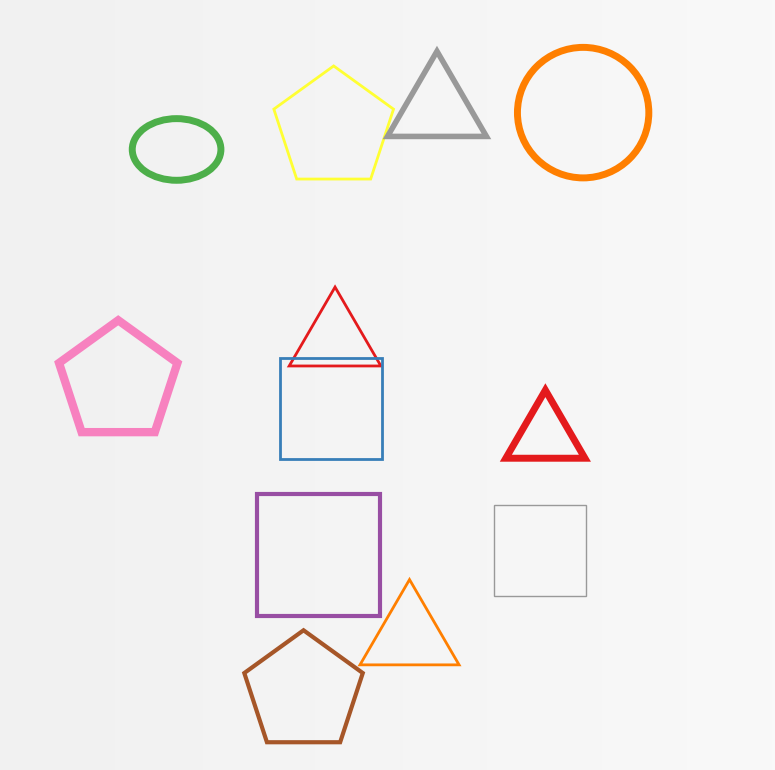[{"shape": "triangle", "thickness": 2.5, "radius": 0.29, "center": [0.704, 0.434]}, {"shape": "triangle", "thickness": 1, "radius": 0.34, "center": [0.432, 0.559]}, {"shape": "square", "thickness": 1, "radius": 0.33, "center": [0.427, 0.47]}, {"shape": "oval", "thickness": 2.5, "radius": 0.29, "center": [0.228, 0.806]}, {"shape": "square", "thickness": 1.5, "radius": 0.4, "center": [0.411, 0.28]}, {"shape": "circle", "thickness": 2.5, "radius": 0.42, "center": [0.752, 0.854]}, {"shape": "triangle", "thickness": 1, "radius": 0.37, "center": [0.528, 0.173]}, {"shape": "pentagon", "thickness": 1, "radius": 0.41, "center": [0.431, 0.833]}, {"shape": "pentagon", "thickness": 1.5, "radius": 0.4, "center": [0.392, 0.101]}, {"shape": "pentagon", "thickness": 3, "radius": 0.4, "center": [0.153, 0.504]}, {"shape": "triangle", "thickness": 2, "radius": 0.37, "center": [0.564, 0.86]}, {"shape": "square", "thickness": 0.5, "radius": 0.3, "center": [0.696, 0.285]}]